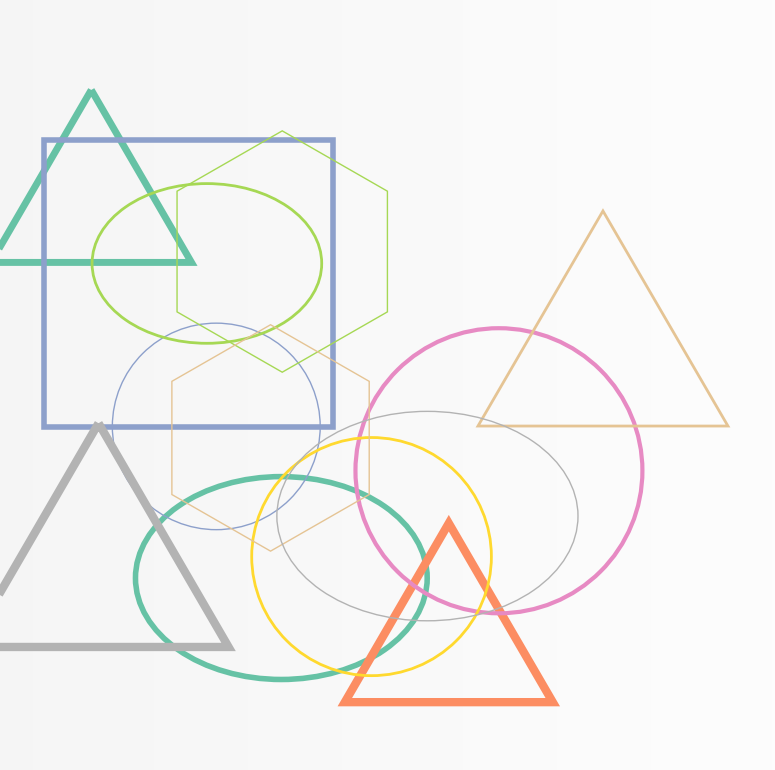[{"shape": "oval", "thickness": 2, "radius": 0.94, "center": [0.363, 0.249]}, {"shape": "triangle", "thickness": 2.5, "radius": 0.75, "center": [0.118, 0.734]}, {"shape": "triangle", "thickness": 3, "radius": 0.77, "center": [0.579, 0.166]}, {"shape": "square", "thickness": 2, "radius": 0.93, "center": [0.244, 0.632]}, {"shape": "circle", "thickness": 0.5, "radius": 0.67, "center": [0.279, 0.446]}, {"shape": "circle", "thickness": 1.5, "radius": 0.93, "center": [0.644, 0.389]}, {"shape": "oval", "thickness": 1, "radius": 0.74, "center": [0.267, 0.658]}, {"shape": "hexagon", "thickness": 0.5, "radius": 0.78, "center": [0.364, 0.673]}, {"shape": "circle", "thickness": 1, "radius": 0.77, "center": [0.479, 0.277]}, {"shape": "triangle", "thickness": 1, "radius": 0.93, "center": [0.778, 0.54]}, {"shape": "hexagon", "thickness": 0.5, "radius": 0.74, "center": [0.349, 0.431]}, {"shape": "triangle", "thickness": 3, "radius": 0.97, "center": [0.127, 0.257]}, {"shape": "oval", "thickness": 0.5, "radius": 0.97, "center": [0.552, 0.33]}]